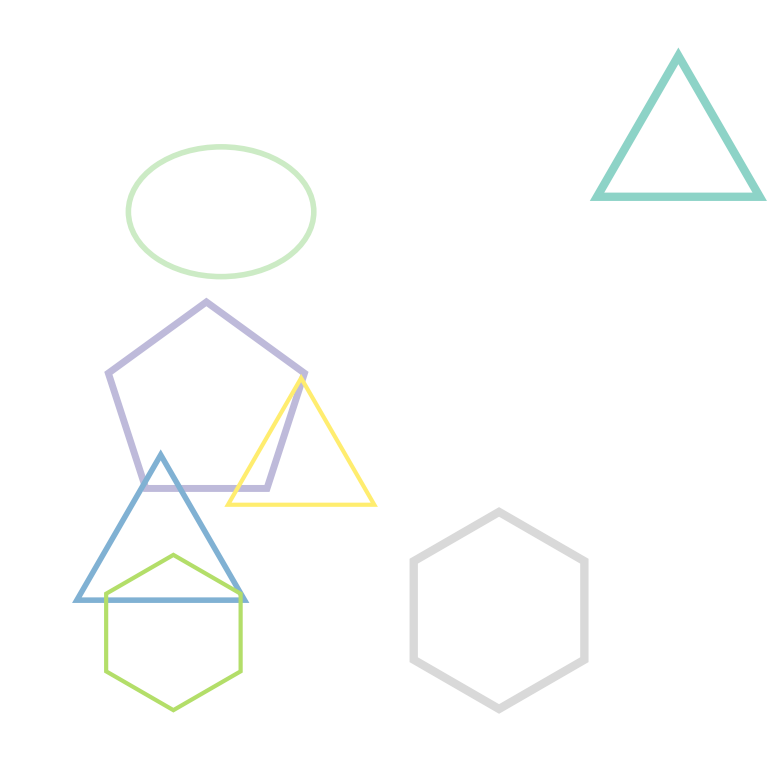[{"shape": "triangle", "thickness": 3, "radius": 0.61, "center": [0.881, 0.805]}, {"shape": "pentagon", "thickness": 2.5, "radius": 0.67, "center": [0.268, 0.474]}, {"shape": "triangle", "thickness": 2, "radius": 0.63, "center": [0.209, 0.283]}, {"shape": "hexagon", "thickness": 1.5, "radius": 0.5, "center": [0.225, 0.179]}, {"shape": "hexagon", "thickness": 3, "radius": 0.64, "center": [0.648, 0.207]}, {"shape": "oval", "thickness": 2, "radius": 0.6, "center": [0.287, 0.725]}, {"shape": "triangle", "thickness": 1.5, "radius": 0.55, "center": [0.391, 0.399]}]